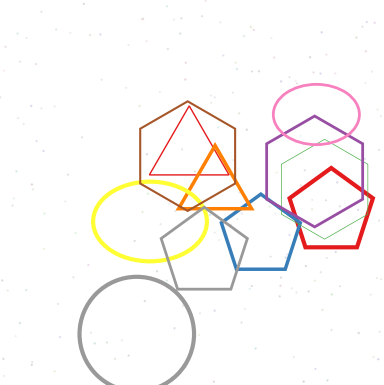[{"shape": "triangle", "thickness": 1, "radius": 0.6, "center": [0.491, 0.605]}, {"shape": "pentagon", "thickness": 3, "radius": 0.57, "center": [0.86, 0.45]}, {"shape": "pentagon", "thickness": 2.5, "radius": 0.54, "center": [0.678, 0.388]}, {"shape": "hexagon", "thickness": 0.5, "radius": 0.65, "center": [0.843, 0.508]}, {"shape": "hexagon", "thickness": 2, "radius": 0.72, "center": [0.817, 0.555]}, {"shape": "triangle", "thickness": 2.5, "radius": 0.55, "center": [0.559, 0.513]}, {"shape": "oval", "thickness": 3, "radius": 0.74, "center": [0.39, 0.425]}, {"shape": "hexagon", "thickness": 1.5, "radius": 0.71, "center": [0.487, 0.594]}, {"shape": "oval", "thickness": 2, "radius": 0.56, "center": [0.822, 0.703]}, {"shape": "circle", "thickness": 3, "radius": 0.74, "center": [0.355, 0.132]}, {"shape": "pentagon", "thickness": 2, "radius": 0.59, "center": [0.531, 0.344]}]